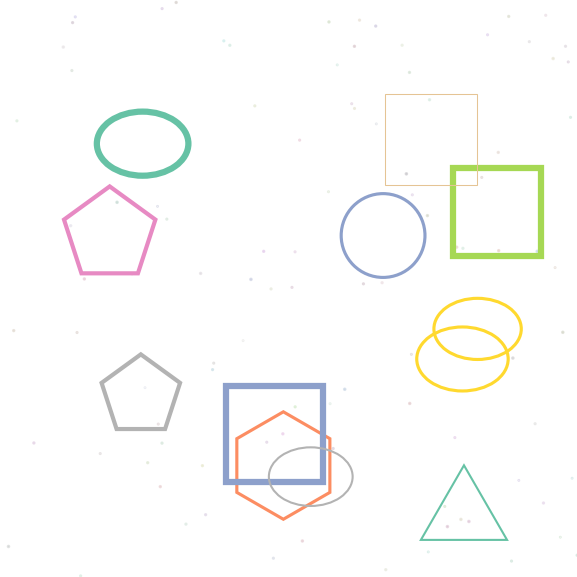[{"shape": "oval", "thickness": 3, "radius": 0.4, "center": [0.247, 0.75]}, {"shape": "triangle", "thickness": 1, "radius": 0.43, "center": [0.803, 0.107]}, {"shape": "hexagon", "thickness": 1.5, "radius": 0.47, "center": [0.491, 0.193]}, {"shape": "square", "thickness": 3, "radius": 0.42, "center": [0.475, 0.248]}, {"shape": "circle", "thickness": 1.5, "radius": 0.36, "center": [0.663, 0.591]}, {"shape": "pentagon", "thickness": 2, "radius": 0.42, "center": [0.19, 0.593]}, {"shape": "square", "thickness": 3, "radius": 0.38, "center": [0.86, 0.632]}, {"shape": "oval", "thickness": 1.5, "radius": 0.4, "center": [0.801, 0.378]}, {"shape": "oval", "thickness": 1.5, "radius": 0.38, "center": [0.827, 0.43]}, {"shape": "square", "thickness": 0.5, "radius": 0.4, "center": [0.746, 0.757]}, {"shape": "oval", "thickness": 1, "radius": 0.36, "center": [0.538, 0.174]}, {"shape": "pentagon", "thickness": 2, "radius": 0.36, "center": [0.244, 0.314]}]